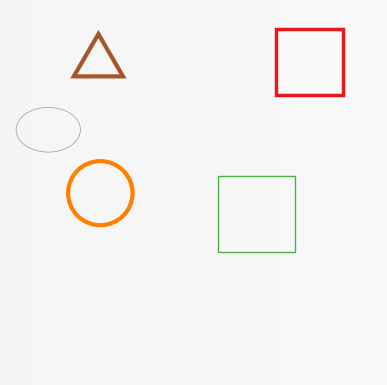[{"shape": "square", "thickness": 2.5, "radius": 0.43, "center": [0.798, 0.839]}, {"shape": "square", "thickness": 1, "radius": 0.49, "center": [0.662, 0.445]}, {"shape": "circle", "thickness": 3, "radius": 0.42, "center": [0.259, 0.498]}, {"shape": "triangle", "thickness": 3, "radius": 0.37, "center": [0.254, 0.838]}, {"shape": "oval", "thickness": 0.5, "radius": 0.41, "center": [0.125, 0.663]}]